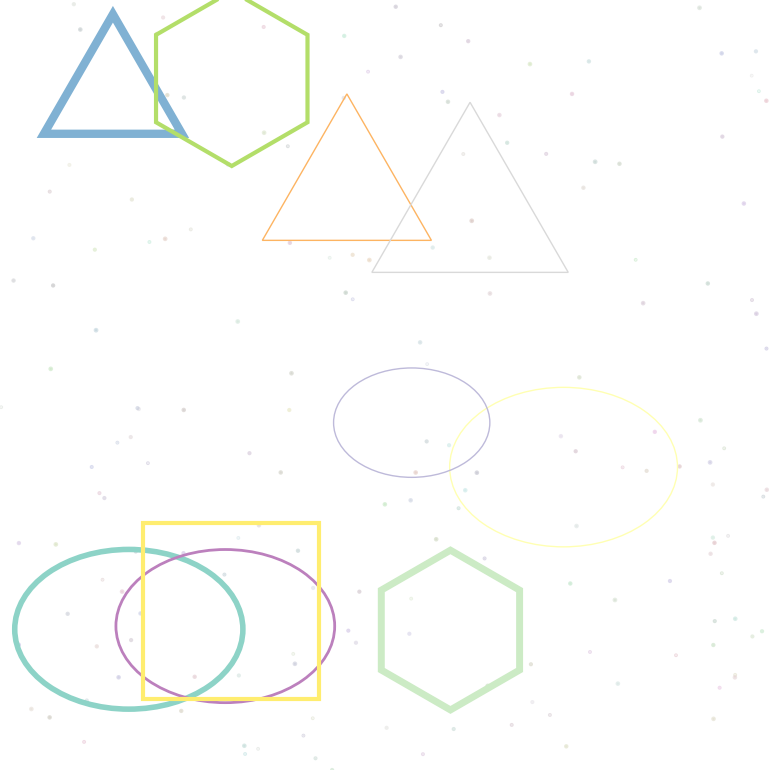[{"shape": "oval", "thickness": 2, "radius": 0.74, "center": [0.167, 0.183]}, {"shape": "oval", "thickness": 0.5, "radius": 0.74, "center": [0.732, 0.393]}, {"shape": "oval", "thickness": 0.5, "radius": 0.51, "center": [0.535, 0.451]}, {"shape": "triangle", "thickness": 3, "radius": 0.52, "center": [0.147, 0.878]}, {"shape": "triangle", "thickness": 0.5, "radius": 0.63, "center": [0.451, 0.751]}, {"shape": "hexagon", "thickness": 1.5, "radius": 0.57, "center": [0.301, 0.898]}, {"shape": "triangle", "thickness": 0.5, "radius": 0.74, "center": [0.61, 0.72]}, {"shape": "oval", "thickness": 1, "radius": 0.71, "center": [0.293, 0.187]}, {"shape": "hexagon", "thickness": 2.5, "radius": 0.52, "center": [0.585, 0.182]}, {"shape": "square", "thickness": 1.5, "radius": 0.57, "center": [0.3, 0.207]}]